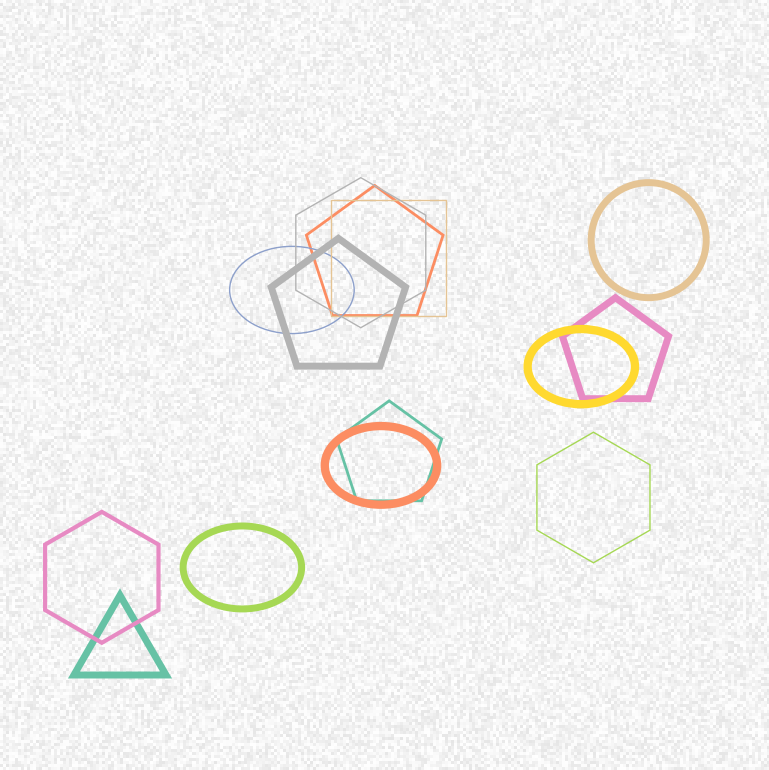[{"shape": "pentagon", "thickness": 1, "radius": 0.36, "center": [0.505, 0.408]}, {"shape": "triangle", "thickness": 2.5, "radius": 0.35, "center": [0.156, 0.158]}, {"shape": "pentagon", "thickness": 1, "radius": 0.47, "center": [0.487, 0.666]}, {"shape": "oval", "thickness": 3, "radius": 0.36, "center": [0.495, 0.396]}, {"shape": "oval", "thickness": 0.5, "radius": 0.4, "center": [0.379, 0.623]}, {"shape": "pentagon", "thickness": 2.5, "radius": 0.36, "center": [0.799, 0.541]}, {"shape": "hexagon", "thickness": 1.5, "radius": 0.43, "center": [0.132, 0.25]}, {"shape": "oval", "thickness": 2.5, "radius": 0.38, "center": [0.315, 0.263]}, {"shape": "hexagon", "thickness": 0.5, "radius": 0.42, "center": [0.771, 0.354]}, {"shape": "oval", "thickness": 3, "radius": 0.35, "center": [0.755, 0.524]}, {"shape": "circle", "thickness": 2.5, "radius": 0.37, "center": [0.842, 0.688]}, {"shape": "square", "thickness": 0.5, "radius": 0.37, "center": [0.505, 0.665]}, {"shape": "hexagon", "thickness": 0.5, "radius": 0.49, "center": [0.469, 0.672]}, {"shape": "pentagon", "thickness": 2.5, "radius": 0.46, "center": [0.439, 0.599]}]